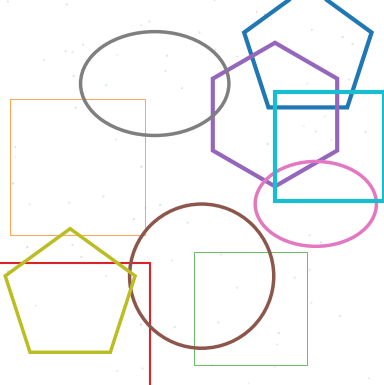[{"shape": "pentagon", "thickness": 3, "radius": 0.87, "center": [0.8, 0.862]}, {"shape": "square", "thickness": 0.5, "radius": 0.88, "center": [0.201, 0.566]}, {"shape": "square", "thickness": 0.5, "radius": 0.73, "center": [0.65, 0.198]}, {"shape": "square", "thickness": 1.5, "radius": 0.98, "center": [0.192, 0.121]}, {"shape": "hexagon", "thickness": 3, "radius": 0.93, "center": [0.714, 0.702]}, {"shape": "circle", "thickness": 2.5, "radius": 0.94, "center": [0.524, 0.283]}, {"shape": "oval", "thickness": 2.5, "radius": 0.79, "center": [0.82, 0.47]}, {"shape": "oval", "thickness": 2.5, "radius": 0.96, "center": [0.402, 0.783]}, {"shape": "pentagon", "thickness": 2.5, "radius": 0.89, "center": [0.182, 0.229]}, {"shape": "square", "thickness": 3, "radius": 0.71, "center": [0.856, 0.619]}]